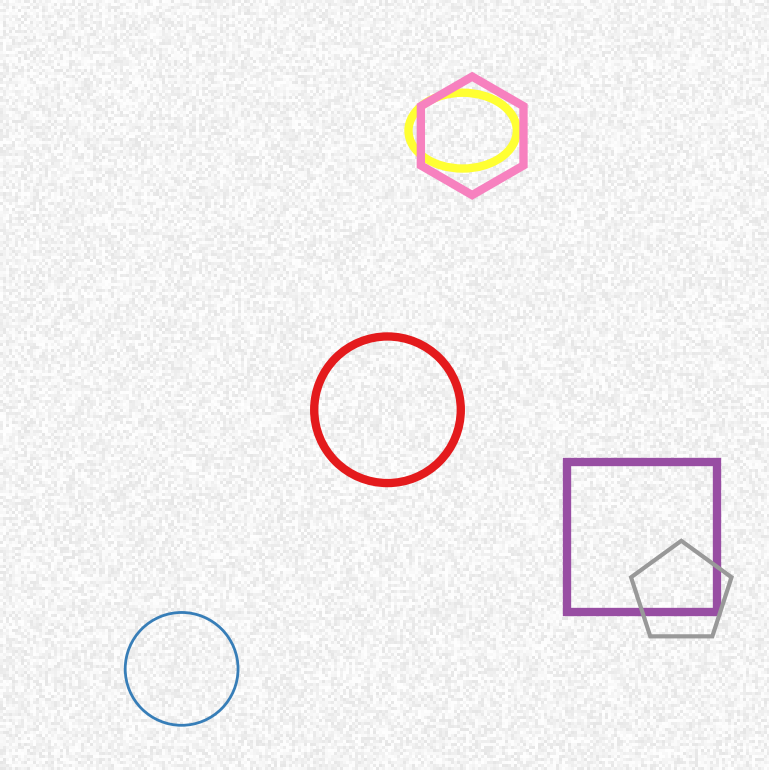[{"shape": "circle", "thickness": 3, "radius": 0.48, "center": [0.503, 0.468]}, {"shape": "circle", "thickness": 1, "radius": 0.37, "center": [0.236, 0.131]}, {"shape": "square", "thickness": 3, "radius": 0.49, "center": [0.834, 0.302]}, {"shape": "oval", "thickness": 3, "radius": 0.35, "center": [0.601, 0.83]}, {"shape": "hexagon", "thickness": 3, "radius": 0.38, "center": [0.613, 0.824]}, {"shape": "pentagon", "thickness": 1.5, "radius": 0.34, "center": [0.885, 0.229]}]